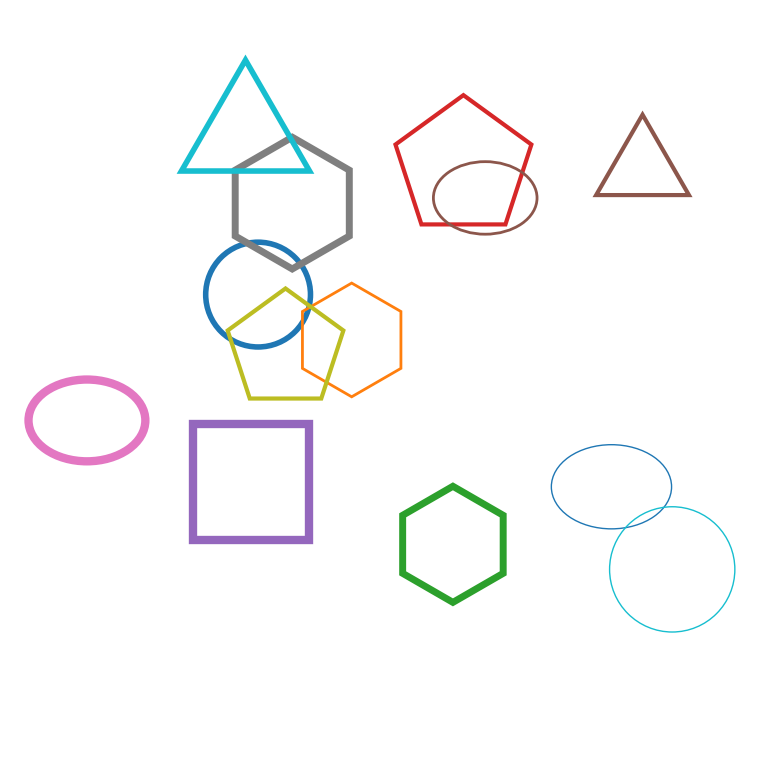[{"shape": "oval", "thickness": 0.5, "radius": 0.39, "center": [0.794, 0.368]}, {"shape": "circle", "thickness": 2, "radius": 0.34, "center": [0.335, 0.617]}, {"shape": "hexagon", "thickness": 1, "radius": 0.37, "center": [0.457, 0.559]}, {"shape": "hexagon", "thickness": 2.5, "radius": 0.38, "center": [0.588, 0.293]}, {"shape": "pentagon", "thickness": 1.5, "radius": 0.46, "center": [0.602, 0.784]}, {"shape": "square", "thickness": 3, "radius": 0.38, "center": [0.326, 0.374]}, {"shape": "oval", "thickness": 1, "radius": 0.34, "center": [0.63, 0.743]}, {"shape": "triangle", "thickness": 1.5, "radius": 0.35, "center": [0.834, 0.781]}, {"shape": "oval", "thickness": 3, "radius": 0.38, "center": [0.113, 0.454]}, {"shape": "hexagon", "thickness": 2.5, "radius": 0.43, "center": [0.38, 0.736]}, {"shape": "pentagon", "thickness": 1.5, "radius": 0.4, "center": [0.371, 0.546]}, {"shape": "circle", "thickness": 0.5, "radius": 0.41, "center": [0.873, 0.261]}, {"shape": "triangle", "thickness": 2, "radius": 0.48, "center": [0.319, 0.826]}]